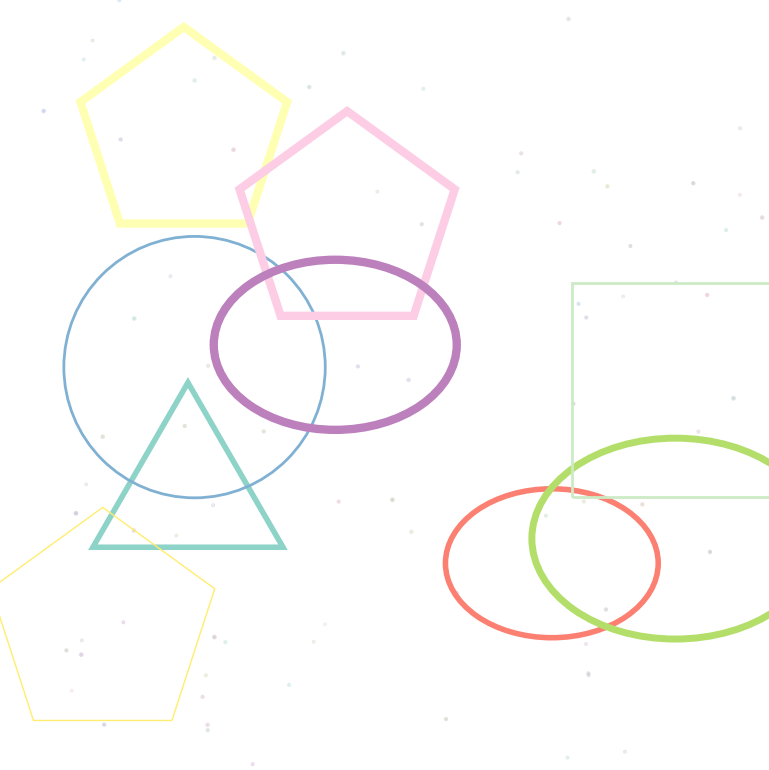[{"shape": "triangle", "thickness": 2, "radius": 0.71, "center": [0.244, 0.361]}, {"shape": "pentagon", "thickness": 3, "radius": 0.71, "center": [0.239, 0.824]}, {"shape": "oval", "thickness": 2, "radius": 0.69, "center": [0.717, 0.269]}, {"shape": "circle", "thickness": 1, "radius": 0.85, "center": [0.253, 0.523]}, {"shape": "oval", "thickness": 2.5, "radius": 0.93, "center": [0.877, 0.301]}, {"shape": "pentagon", "thickness": 3, "radius": 0.73, "center": [0.451, 0.709]}, {"shape": "oval", "thickness": 3, "radius": 0.79, "center": [0.435, 0.552]}, {"shape": "square", "thickness": 1, "radius": 0.69, "center": [0.881, 0.493]}, {"shape": "pentagon", "thickness": 0.5, "radius": 0.76, "center": [0.133, 0.188]}]